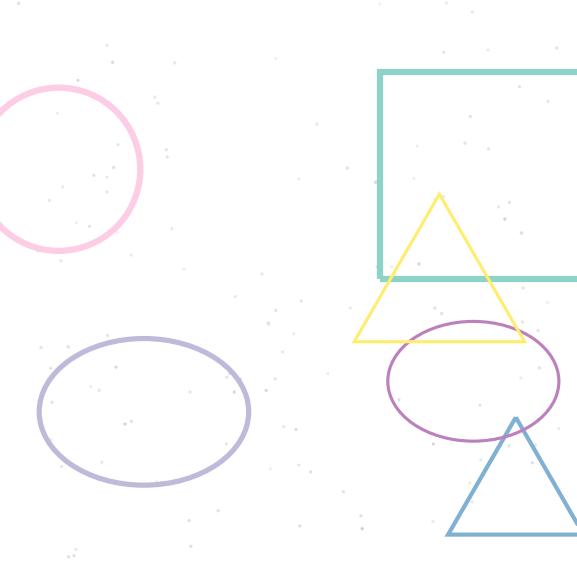[{"shape": "square", "thickness": 3, "radius": 0.9, "center": [0.838, 0.695]}, {"shape": "oval", "thickness": 2.5, "radius": 0.91, "center": [0.249, 0.286]}, {"shape": "triangle", "thickness": 2, "radius": 0.68, "center": [0.893, 0.141]}, {"shape": "circle", "thickness": 3, "radius": 0.71, "center": [0.102, 0.706]}, {"shape": "oval", "thickness": 1.5, "radius": 0.74, "center": [0.82, 0.339]}, {"shape": "triangle", "thickness": 1.5, "radius": 0.85, "center": [0.761, 0.493]}]